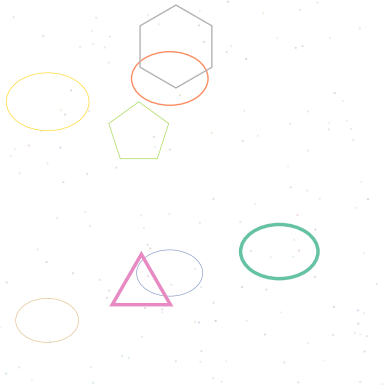[{"shape": "oval", "thickness": 2.5, "radius": 0.5, "center": [0.725, 0.347]}, {"shape": "oval", "thickness": 1, "radius": 0.5, "center": [0.441, 0.796]}, {"shape": "oval", "thickness": 0.5, "radius": 0.43, "center": [0.441, 0.291]}, {"shape": "triangle", "thickness": 2.5, "radius": 0.44, "center": [0.367, 0.252]}, {"shape": "pentagon", "thickness": 0.5, "radius": 0.41, "center": [0.36, 0.654]}, {"shape": "oval", "thickness": 0.5, "radius": 0.54, "center": [0.124, 0.736]}, {"shape": "oval", "thickness": 0.5, "radius": 0.41, "center": [0.123, 0.168]}, {"shape": "hexagon", "thickness": 1, "radius": 0.54, "center": [0.457, 0.879]}]